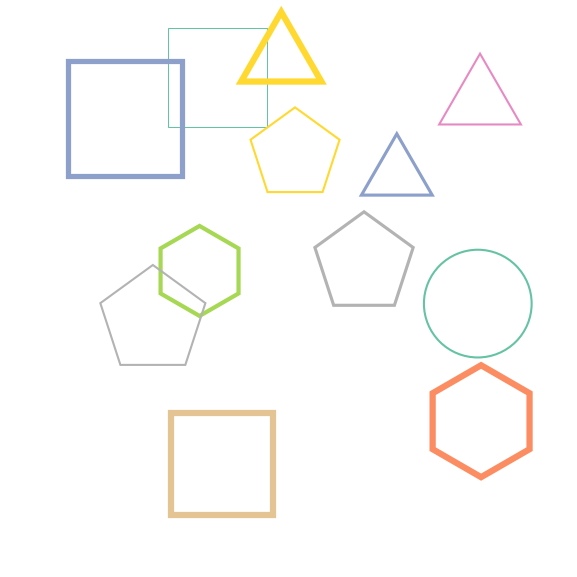[{"shape": "circle", "thickness": 1, "radius": 0.47, "center": [0.827, 0.473]}, {"shape": "square", "thickness": 0.5, "radius": 0.43, "center": [0.377, 0.865]}, {"shape": "hexagon", "thickness": 3, "radius": 0.48, "center": [0.833, 0.27]}, {"shape": "triangle", "thickness": 1.5, "radius": 0.35, "center": [0.687, 0.697]}, {"shape": "square", "thickness": 2.5, "radius": 0.49, "center": [0.217, 0.794]}, {"shape": "triangle", "thickness": 1, "radius": 0.41, "center": [0.831, 0.824]}, {"shape": "hexagon", "thickness": 2, "radius": 0.39, "center": [0.346, 0.53]}, {"shape": "pentagon", "thickness": 1, "radius": 0.41, "center": [0.511, 0.732]}, {"shape": "triangle", "thickness": 3, "radius": 0.4, "center": [0.487, 0.898]}, {"shape": "square", "thickness": 3, "radius": 0.44, "center": [0.384, 0.196]}, {"shape": "pentagon", "thickness": 1, "radius": 0.48, "center": [0.265, 0.445]}, {"shape": "pentagon", "thickness": 1.5, "radius": 0.45, "center": [0.63, 0.543]}]